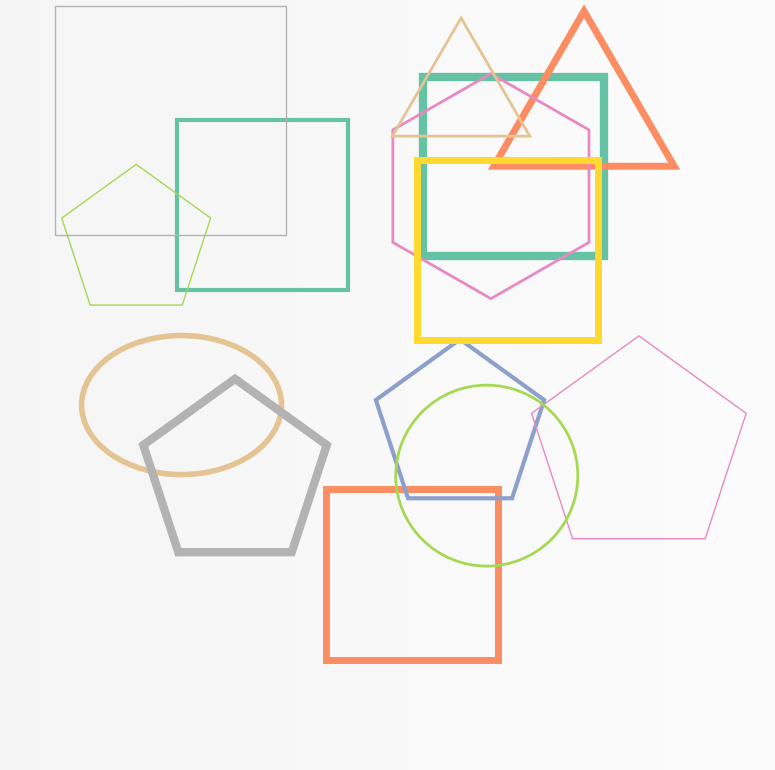[{"shape": "square", "thickness": 1.5, "radius": 0.55, "center": [0.339, 0.734]}, {"shape": "square", "thickness": 3, "radius": 0.58, "center": [0.663, 0.783]}, {"shape": "triangle", "thickness": 2.5, "radius": 0.67, "center": [0.754, 0.851]}, {"shape": "square", "thickness": 2.5, "radius": 0.56, "center": [0.531, 0.253]}, {"shape": "pentagon", "thickness": 1.5, "radius": 0.57, "center": [0.594, 0.445]}, {"shape": "hexagon", "thickness": 1, "radius": 0.73, "center": [0.633, 0.758]}, {"shape": "pentagon", "thickness": 0.5, "radius": 0.73, "center": [0.824, 0.418]}, {"shape": "pentagon", "thickness": 0.5, "radius": 0.51, "center": [0.176, 0.686]}, {"shape": "circle", "thickness": 1, "radius": 0.59, "center": [0.628, 0.382]}, {"shape": "square", "thickness": 2.5, "radius": 0.58, "center": [0.655, 0.675]}, {"shape": "oval", "thickness": 2, "radius": 0.64, "center": [0.234, 0.474]}, {"shape": "triangle", "thickness": 1, "radius": 0.51, "center": [0.595, 0.874]}, {"shape": "pentagon", "thickness": 3, "radius": 0.62, "center": [0.303, 0.384]}, {"shape": "square", "thickness": 0.5, "radius": 0.74, "center": [0.22, 0.843]}]